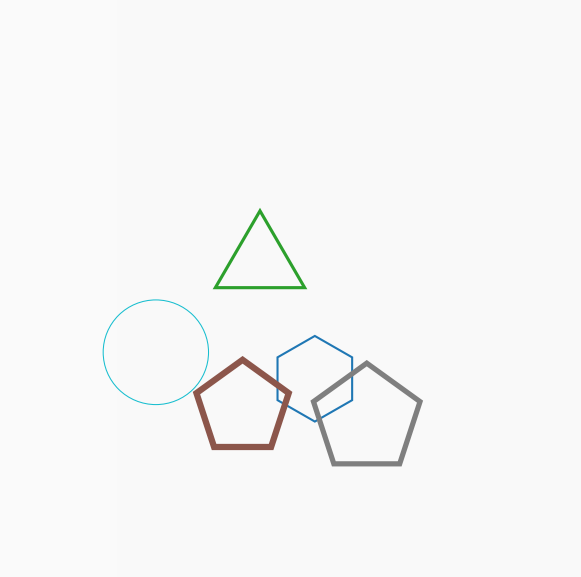[{"shape": "hexagon", "thickness": 1, "radius": 0.37, "center": [0.542, 0.343]}, {"shape": "triangle", "thickness": 1.5, "radius": 0.44, "center": [0.447, 0.545]}, {"shape": "pentagon", "thickness": 3, "radius": 0.42, "center": [0.417, 0.293]}, {"shape": "pentagon", "thickness": 2.5, "radius": 0.48, "center": [0.631, 0.274]}, {"shape": "circle", "thickness": 0.5, "radius": 0.45, "center": [0.268, 0.389]}]